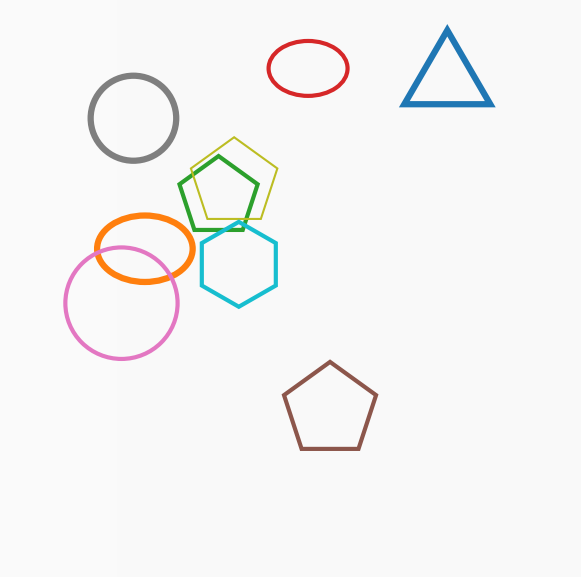[{"shape": "triangle", "thickness": 3, "radius": 0.43, "center": [0.77, 0.861]}, {"shape": "oval", "thickness": 3, "radius": 0.41, "center": [0.249, 0.568]}, {"shape": "pentagon", "thickness": 2, "radius": 0.35, "center": [0.376, 0.658]}, {"shape": "oval", "thickness": 2, "radius": 0.34, "center": [0.53, 0.881]}, {"shape": "pentagon", "thickness": 2, "radius": 0.42, "center": [0.568, 0.289]}, {"shape": "circle", "thickness": 2, "radius": 0.48, "center": [0.209, 0.474]}, {"shape": "circle", "thickness": 3, "radius": 0.37, "center": [0.23, 0.794]}, {"shape": "pentagon", "thickness": 1, "radius": 0.39, "center": [0.403, 0.683]}, {"shape": "hexagon", "thickness": 2, "radius": 0.37, "center": [0.411, 0.541]}]